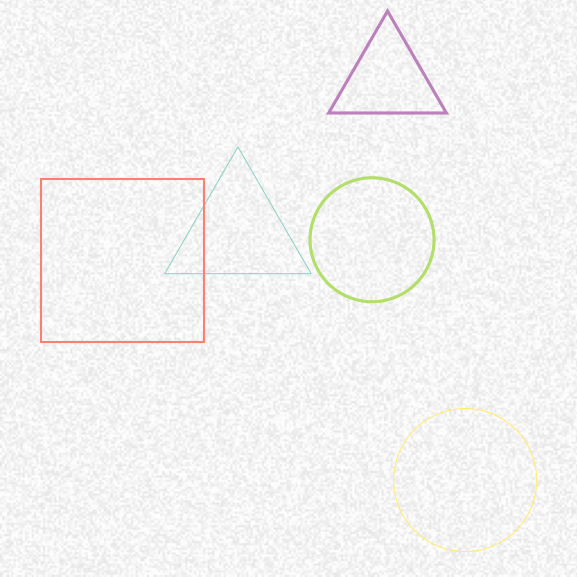[{"shape": "triangle", "thickness": 0.5, "radius": 0.73, "center": [0.412, 0.598]}, {"shape": "square", "thickness": 1, "radius": 0.71, "center": [0.212, 0.548]}, {"shape": "circle", "thickness": 1.5, "radius": 0.54, "center": [0.644, 0.584]}, {"shape": "triangle", "thickness": 1.5, "radius": 0.59, "center": [0.671, 0.862]}, {"shape": "circle", "thickness": 0.5, "radius": 0.62, "center": [0.806, 0.168]}]